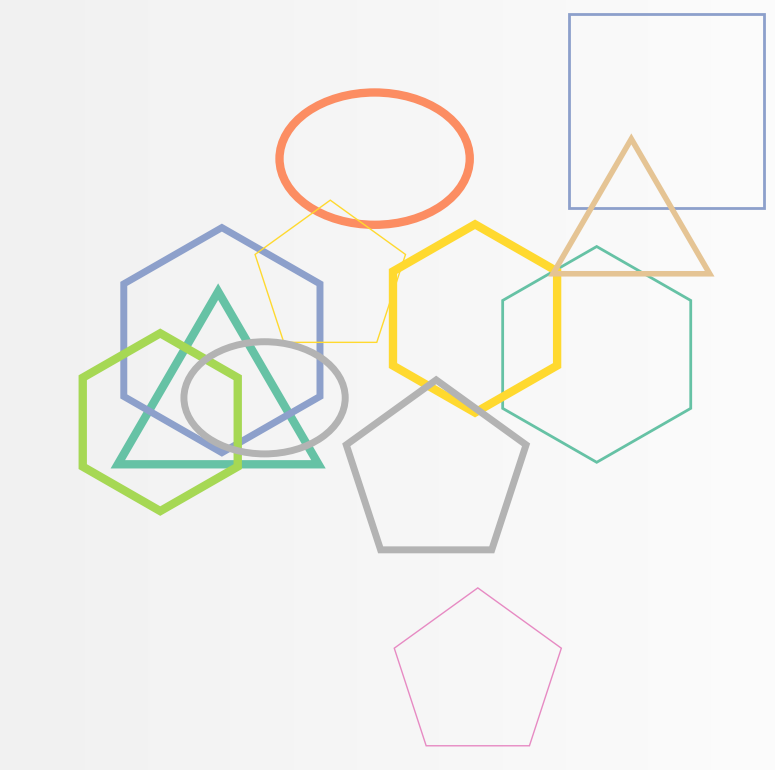[{"shape": "hexagon", "thickness": 1, "radius": 0.7, "center": [0.77, 0.54]}, {"shape": "triangle", "thickness": 3, "radius": 0.75, "center": [0.281, 0.472]}, {"shape": "oval", "thickness": 3, "radius": 0.61, "center": [0.483, 0.794]}, {"shape": "square", "thickness": 1, "radius": 0.63, "center": [0.86, 0.856]}, {"shape": "hexagon", "thickness": 2.5, "radius": 0.73, "center": [0.286, 0.558]}, {"shape": "pentagon", "thickness": 0.5, "radius": 0.57, "center": [0.617, 0.123]}, {"shape": "hexagon", "thickness": 3, "radius": 0.58, "center": [0.207, 0.452]}, {"shape": "hexagon", "thickness": 3, "radius": 0.61, "center": [0.613, 0.586]}, {"shape": "pentagon", "thickness": 0.5, "radius": 0.51, "center": [0.426, 0.638]}, {"shape": "triangle", "thickness": 2, "radius": 0.58, "center": [0.815, 0.703]}, {"shape": "oval", "thickness": 2.5, "radius": 0.52, "center": [0.341, 0.483]}, {"shape": "pentagon", "thickness": 2.5, "radius": 0.61, "center": [0.563, 0.385]}]